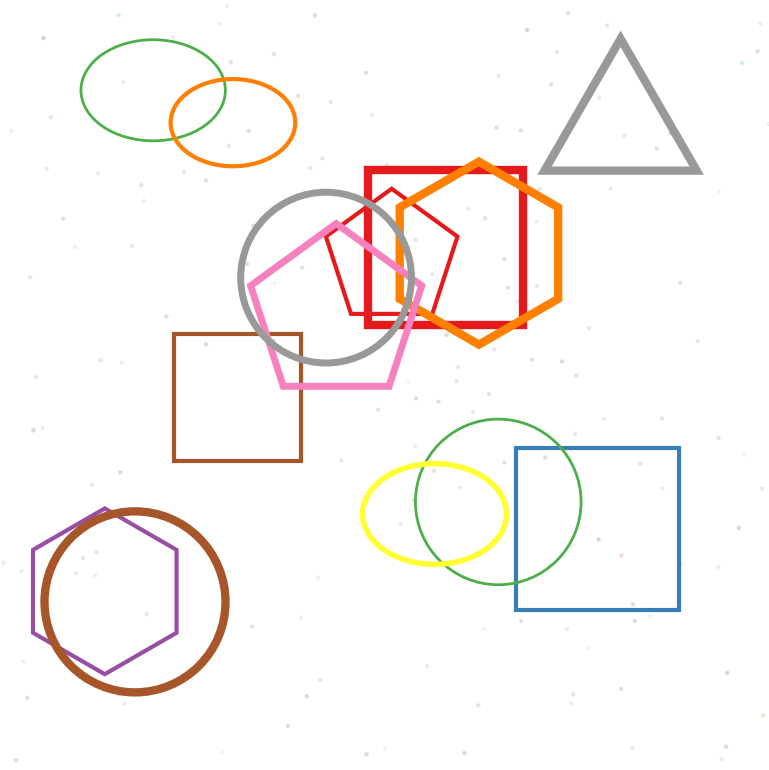[{"shape": "square", "thickness": 3, "radius": 0.5, "center": [0.579, 0.679]}, {"shape": "pentagon", "thickness": 1.5, "radius": 0.45, "center": [0.509, 0.665]}, {"shape": "square", "thickness": 1.5, "radius": 0.53, "center": [0.776, 0.313]}, {"shape": "circle", "thickness": 1, "radius": 0.54, "center": [0.647, 0.348]}, {"shape": "oval", "thickness": 1, "radius": 0.47, "center": [0.199, 0.883]}, {"shape": "hexagon", "thickness": 1.5, "radius": 0.54, "center": [0.136, 0.232]}, {"shape": "hexagon", "thickness": 3, "radius": 0.59, "center": [0.622, 0.671]}, {"shape": "oval", "thickness": 1.5, "radius": 0.4, "center": [0.303, 0.841]}, {"shape": "oval", "thickness": 2, "radius": 0.47, "center": [0.564, 0.333]}, {"shape": "square", "thickness": 1.5, "radius": 0.41, "center": [0.308, 0.484]}, {"shape": "circle", "thickness": 3, "radius": 0.59, "center": [0.175, 0.218]}, {"shape": "pentagon", "thickness": 2.5, "radius": 0.58, "center": [0.437, 0.593]}, {"shape": "circle", "thickness": 2.5, "radius": 0.55, "center": [0.423, 0.639]}, {"shape": "triangle", "thickness": 3, "radius": 0.57, "center": [0.806, 0.835]}]